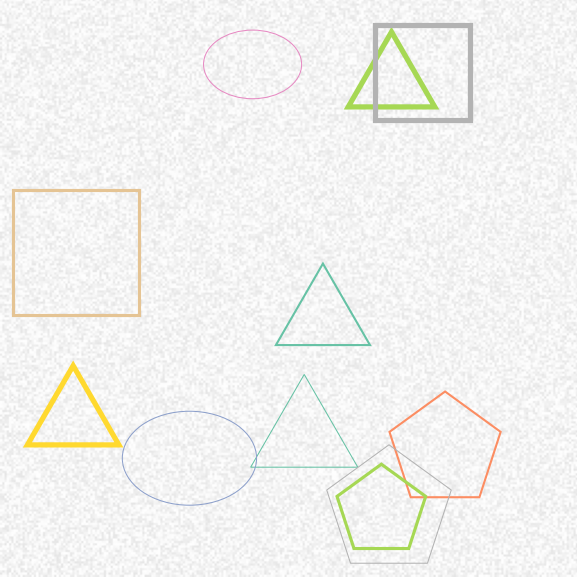[{"shape": "triangle", "thickness": 0.5, "radius": 0.54, "center": [0.527, 0.244]}, {"shape": "triangle", "thickness": 1, "radius": 0.47, "center": [0.559, 0.449]}, {"shape": "pentagon", "thickness": 1, "radius": 0.51, "center": [0.771, 0.22]}, {"shape": "oval", "thickness": 0.5, "radius": 0.58, "center": [0.328, 0.206]}, {"shape": "oval", "thickness": 0.5, "radius": 0.42, "center": [0.437, 0.888]}, {"shape": "triangle", "thickness": 2.5, "radius": 0.43, "center": [0.678, 0.857]}, {"shape": "pentagon", "thickness": 1.5, "radius": 0.4, "center": [0.66, 0.115]}, {"shape": "triangle", "thickness": 2.5, "radius": 0.46, "center": [0.127, 0.274]}, {"shape": "square", "thickness": 1.5, "radius": 0.54, "center": [0.132, 0.562]}, {"shape": "square", "thickness": 2.5, "radius": 0.41, "center": [0.731, 0.874]}, {"shape": "pentagon", "thickness": 0.5, "radius": 0.57, "center": [0.674, 0.116]}]